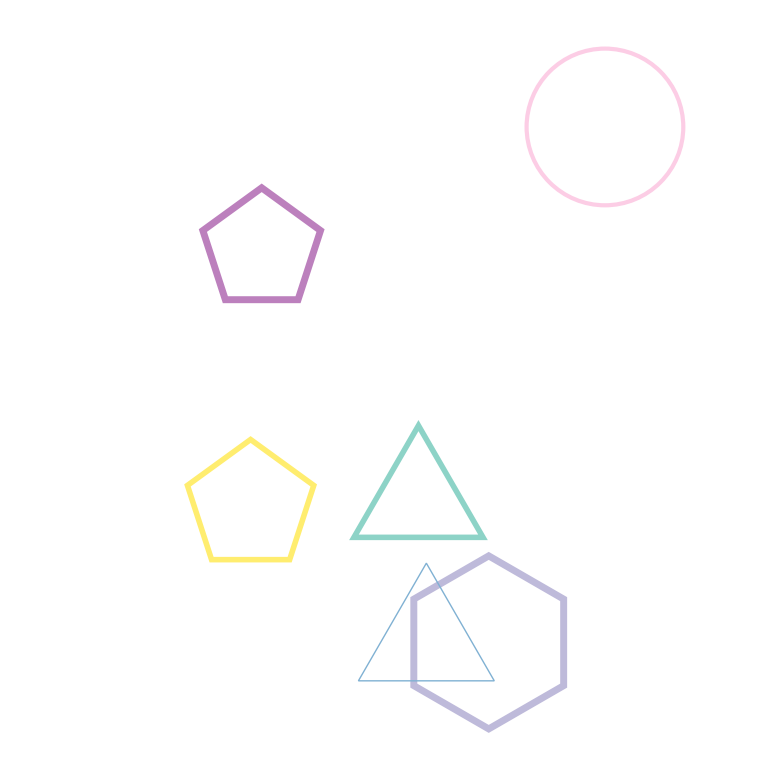[{"shape": "triangle", "thickness": 2, "radius": 0.48, "center": [0.543, 0.351]}, {"shape": "hexagon", "thickness": 2.5, "radius": 0.56, "center": [0.635, 0.166]}, {"shape": "triangle", "thickness": 0.5, "radius": 0.51, "center": [0.554, 0.167]}, {"shape": "circle", "thickness": 1.5, "radius": 0.51, "center": [0.786, 0.835]}, {"shape": "pentagon", "thickness": 2.5, "radius": 0.4, "center": [0.34, 0.676]}, {"shape": "pentagon", "thickness": 2, "radius": 0.43, "center": [0.325, 0.343]}]